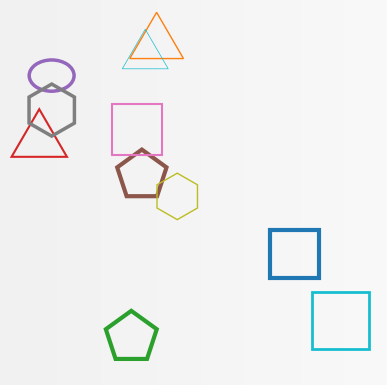[{"shape": "square", "thickness": 3, "radius": 0.31, "center": [0.76, 0.341]}, {"shape": "triangle", "thickness": 1, "radius": 0.4, "center": [0.404, 0.888]}, {"shape": "pentagon", "thickness": 3, "radius": 0.35, "center": [0.339, 0.124]}, {"shape": "triangle", "thickness": 1.5, "radius": 0.41, "center": [0.101, 0.634]}, {"shape": "oval", "thickness": 2.5, "radius": 0.29, "center": [0.133, 0.804]}, {"shape": "pentagon", "thickness": 3, "radius": 0.33, "center": [0.366, 0.545]}, {"shape": "square", "thickness": 1.5, "radius": 0.33, "center": [0.353, 0.664]}, {"shape": "hexagon", "thickness": 2.5, "radius": 0.34, "center": [0.133, 0.714]}, {"shape": "hexagon", "thickness": 1, "radius": 0.3, "center": [0.457, 0.49]}, {"shape": "square", "thickness": 2, "radius": 0.37, "center": [0.878, 0.167]}, {"shape": "triangle", "thickness": 0.5, "radius": 0.34, "center": [0.375, 0.856]}]